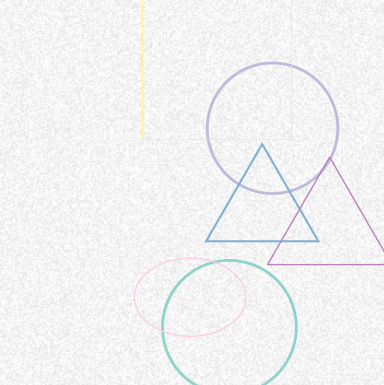[{"shape": "circle", "thickness": 2, "radius": 0.87, "center": [0.596, 0.15]}, {"shape": "circle", "thickness": 2, "radius": 0.85, "center": [0.708, 0.667]}, {"shape": "triangle", "thickness": 1.5, "radius": 0.84, "center": [0.681, 0.457]}, {"shape": "oval", "thickness": 1, "radius": 0.72, "center": [0.494, 0.228]}, {"shape": "triangle", "thickness": 1, "radius": 0.93, "center": [0.856, 0.406]}, {"shape": "square", "thickness": 0.5, "radius": 0.97, "center": [0.563, 0.834]}]